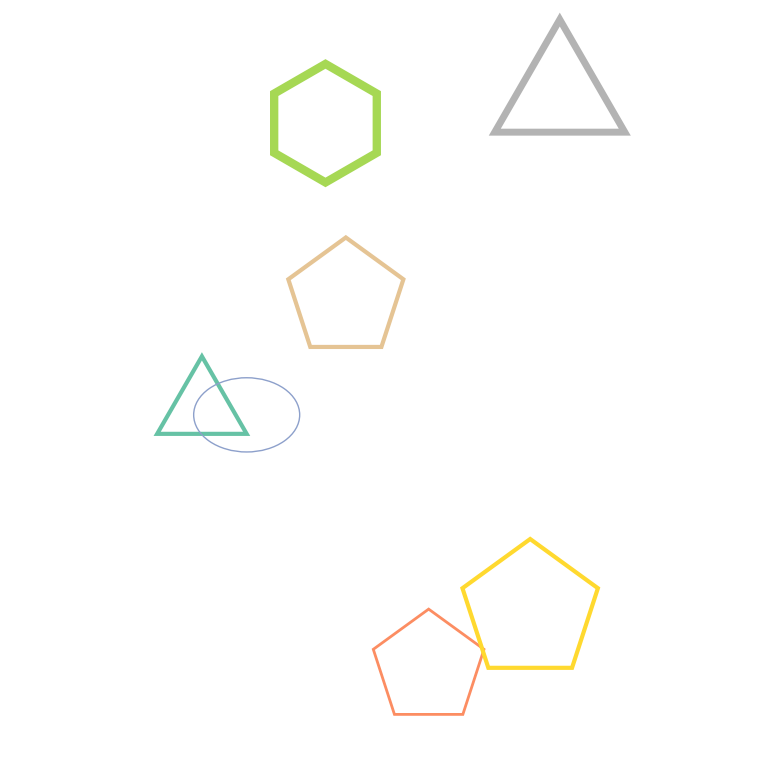[{"shape": "triangle", "thickness": 1.5, "radius": 0.34, "center": [0.262, 0.47]}, {"shape": "pentagon", "thickness": 1, "radius": 0.38, "center": [0.557, 0.133]}, {"shape": "oval", "thickness": 0.5, "radius": 0.34, "center": [0.32, 0.461]}, {"shape": "hexagon", "thickness": 3, "radius": 0.38, "center": [0.423, 0.84]}, {"shape": "pentagon", "thickness": 1.5, "radius": 0.46, "center": [0.689, 0.208]}, {"shape": "pentagon", "thickness": 1.5, "radius": 0.39, "center": [0.449, 0.613]}, {"shape": "triangle", "thickness": 2.5, "radius": 0.49, "center": [0.727, 0.877]}]